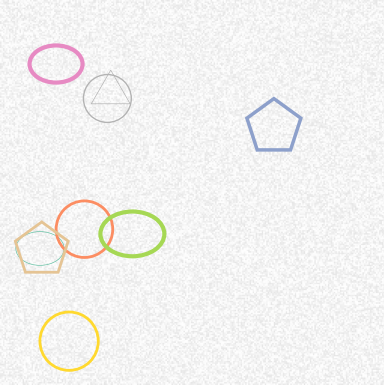[{"shape": "oval", "thickness": 0.5, "radius": 0.31, "center": [0.104, 0.355]}, {"shape": "circle", "thickness": 2, "radius": 0.37, "center": [0.219, 0.405]}, {"shape": "pentagon", "thickness": 2.5, "radius": 0.37, "center": [0.711, 0.67]}, {"shape": "oval", "thickness": 3, "radius": 0.34, "center": [0.146, 0.834]}, {"shape": "oval", "thickness": 3, "radius": 0.42, "center": [0.344, 0.392]}, {"shape": "circle", "thickness": 2, "radius": 0.38, "center": [0.179, 0.114]}, {"shape": "pentagon", "thickness": 2, "radius": 0.36, "center": [0.108, 0.351]}, {"shape": "circle", "thickness": 1, "radius": 0.31, "center": [0.279, 0.744]}, {"shape": "triangle", "thickness": 0.5, "radius": 0.29, "center": [0.288, 0.76]}]